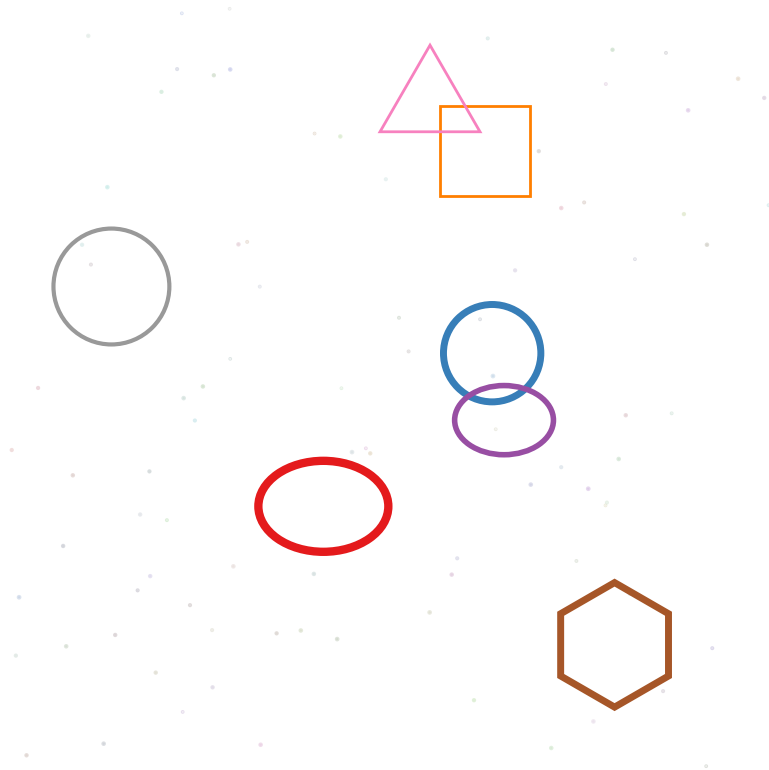[{"shape": "oval", "thickness": 3, "radius": 0.42, "center": [0.42, 0.342]}, {"shape": "circle", "thickness": 2.5, "radius": 0.32, "center": [0.639, 0.541]}, {"shape": "oval", "thickness": 2, "radius": 0.32, "center": [0.655, 0.454]}, {"shape": "square", "thickness": 1, "radius": 0.29, "center": [0.63, 0.804]}, {"shape": "hexagon", "thickness": 2.5, "radius": 0.4, "center": [0.798, 0.163]}, {"shape": "triangle", "thickness": 1, "radius": 0.37, "center": [0.558, 0.866]}, {"shape": "circle", "thickness": 1.5, "radius": 0.38, "center": [0.145, 0.628]}]